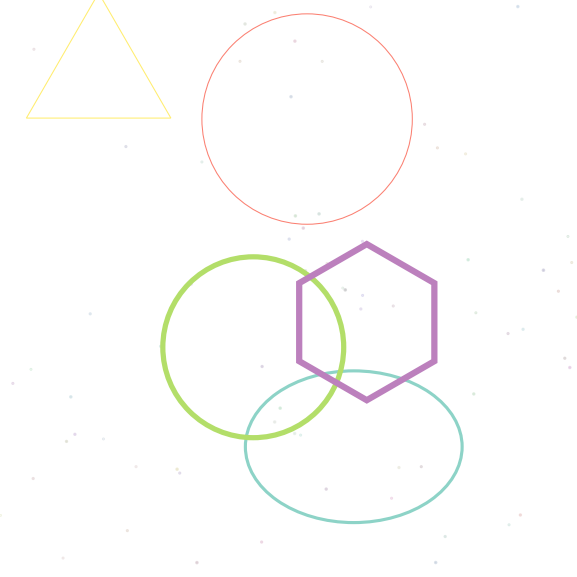[{"shape": "oval", "thickness": 1.5, "radius": 0.94, "center": [0.613, 0.226]}, {"shape": "circle", "thickness": 0.5, "radius": 0.91, "center": [0.532, 0.793]}, {"shape": "circle", "thickness": 2.5, "radius": 0.78, "center": [0.439, 0.398]}, {"shape": "hexagon", "thickness": 3, "radius": 0.68, "center": [0.635, 0.441]}, {"shape": "triangle", "thickness": 0.5, "radius": 0.72, "center": [0.171, 0.867]}]